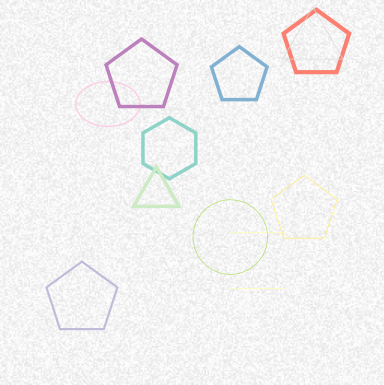[{"shape": "hexagon", "thickness": 2.5, "radius": 0.4, "center": [0.44, 0.615]}, {"shape": "square", "thickness": 0.5, "radius": 0.36, "center": [0.667, 0.324]}, {"shape": "pentagon", "thickness": 1.5, "radius": 0.48, "center": [0.213, 0.224]}, {"shape": "pentagon", "thickness": 3, "radius": 0.45, "center": [0.822, 0.885]}, {"shape": "pentagon", "thickness": 2.5, "radius": 0.38, "center": [0.621, 0.803]}, {"shape": "circle", "thickness": 0.5, "radius": 0.48, "center": [0.598, 0.384]}, {"shape": "oval", "thickness": 1, "radius": 0.42, "center": [0.28, 0.73]}, {"shape": "triangle", "thickness": 0.5, "radius": 0.45, "center": [0.813, 0.892]}, {"shape": "pentagon", "thickness": 2.5, "radius": 0.48, "center": [0.368, 0.802]}, {"shape": "triangle", "thickness": 2.5, "radius": 0.34, "center": [0.406, 0.498]}, {"shape": "pentagon", "thickness": 0.5, "radius": 0.45, "center": [0.79, 0.454]}]